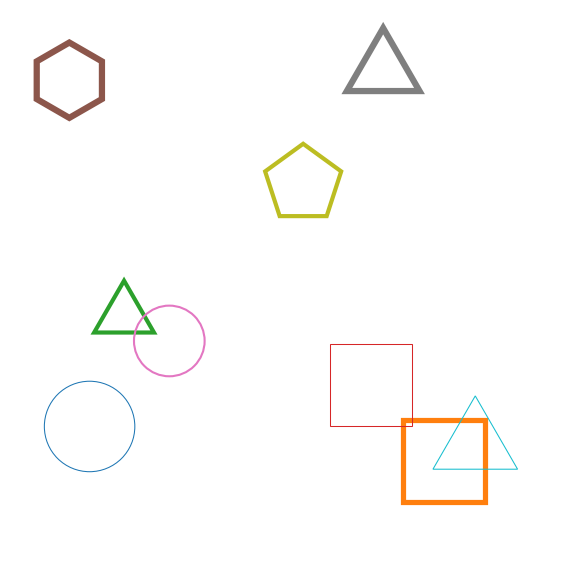[{"shape": "circle", "thickness": 0.5, "radius": 0.39, "center": [0.155, 0.261]}, {"shape": "square", "thickness": 2.5, "radius": 0.35, "center": [0.769, 0.201]}, {"shape": "triangle", "thickness": 2, "radius": 0.3, "center": [0.215, 0.453]}, {"shape": "square", "thickness": 0.5, "radius": 0.35, "center": [0.642, 0.332]}, {"shape": "hexagon", "thickness": 3, "radius": 0.33, "center": [0.12, 0.86]}, {"shape": "circle", "thickness": 1, "radius": 0.31, "center": [0.293, 0.409]}, {"shape": "triangle", "thickness": 3, "radius": 0.36, "center": [0.664, 0.878]}, {"shape": "pentagon", "thickness": 2, "radius": 0.35, "center": [0.525, 0.681]}, {"shape": "triangle", "thickness": 0.5, "radius": 0.42, "center": [0.823, 0.229]}]